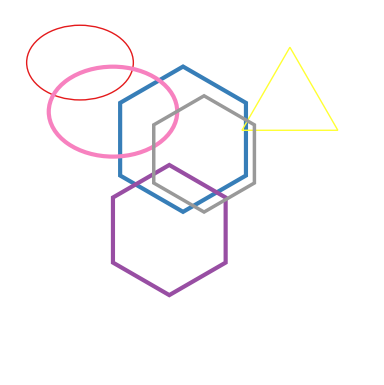[{"shape": "oval", "thickness": 1, "radius": 0.69, "center": [0.208, 0.837]}, {"shape": "hexagon", "thickness": 3, "radius": 0.94, "center": [0.475, 0.638]}, {"shape": "hexagon", "thickness": 3, "radius": 0.84, "center": [0.44, 0.402]}, {"shape": "triangle", "thickness": 1, "radius": 0.72, "center": [0.753, 0.734]}, {"shape": "oval", "thickness": 3, "radius": 0.83, "center": [0.293, 0.71]}, {"shape": "hexagon", "thickness": 2.5, "radius": 0.75, "center": [0.53, 0.6]}]